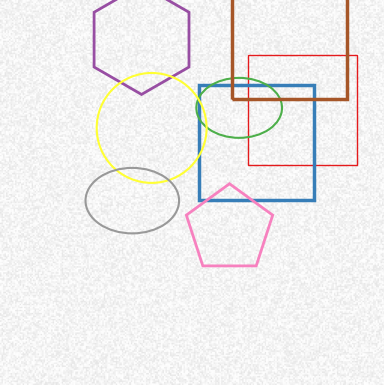[{"shape": "square", "thickness": 1, "radius": 0.71, "center": [0.786, 0.715]}, {"shape": "square", "thickness": 2.5, "radius": 0.75, "center": [0.667, 0.629]}, {"shape": "oval", "thickness": 1.5, "radius": 0.56, "center": [0.621, 0.72]}, {"shape": "hexagon", "thickness": 2, "radius": 0.71, "center": [0.368, 0.897]}, {"shape": "circle", "thickness": 1.5, "radius": 0.71, "center": [0.394, 0.668]}, {"shape": "square", "thickness": 2.5, "radius": 0.75, "center": [0.752, 0.893]}, {"shape": "pentagon", "thickness": 2, "radius": 0.59, "center": [0.596, 0.405]}, {"shape": "oval", "thickness": 1.5, "radius": 0.61, "center": [0.344, 0.479]}]